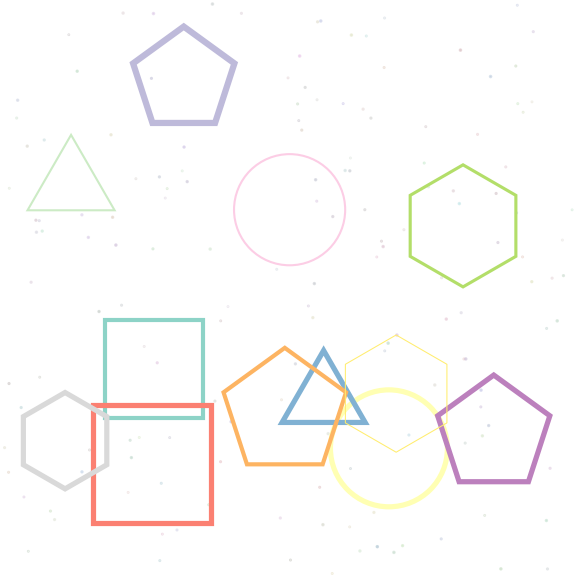[{"shape": "square", "thickness": 2, "radius": 0.42, "center": [0.267, 0.361]}, {"shape": "circle", "thickness": 2.5, "radius": 0.51, "center": [0.673, 0.223]}, {"shape": "pentagon", "thickness": 3, "radius": 0.46, "center": [0.318, 0.861]}, {"shape": "square", "thickness": 2.5, "radius": 0.51, "center": [0.263, 0.195]}, {"shape": "triangle", "thickness": 2.5, "radius": 0.42, "center": [0.56, 0.309]}, {"shape": "pentagon", "thickness": 2, "radius": 0.56, "center": [0.493, 0.285]}, {"shape": "hexagon", "thickness": 1.5, "radius": 0.53, "center": [0.802, 0.608]}, {"shape": "circle", "thickness": 1, "radius": 0.48, "center": [0.501, 0.636]}, {"shape": "hexagon", "thickness": 2.5, "radius": 0.42, "center": [0.113, 0.236]}, {"shape": "pentagon", "thickness": 2.5, "radius": 0.51, "center": [0.855, 0.248]}, {"shape": "triangle", "thickness": 1, "radius": 0.44, "center": [0.123, 0.679]}, {"shape": "hexagon", "thickness": 0.5, "radius": 0.51, "center": [0.686, 0.318]}]